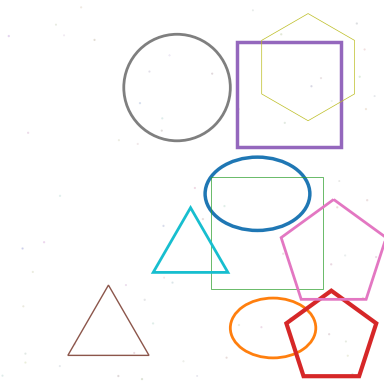[{"shape": "oval", "thickness": 2.5, "radius": 0.68, "center": [0.669, 0.497]}, {"shape": "oval", "thickness": 2, "radius": 0.56, "center": [0.709, 0.148]}, {"shape": "square", "thickness": 0.5, "radius": 0.73, "center": [0.693, 0.395]}, {"shape": "pentagon", "thickness": 3, "radius": 0.61, "center": [0.861, 0.122]}, {"shape": "square", "thickness": 2.5, "radius": 0.68, "center": [0.751, 0.755]}, {"shape": "triangle", "thickness": 1, "radius": 0.61, "center": [0.282, 0.138]}, {"shape": "pentagon", "thickness": 2, "radius": 0.72, "center": [0.867, 0.338]}, {"shape": "circle", "thickness": 2, "radius": 0.69, "center": [0.46, 0.773]}, {"shape": "hexagon", "thickness": 0.5, "radius": 0.7, "center": [0.8, 0.826]}, {"shape": "triangle", "thickness": 2, "radius": 0.56, "center": [0.495, 0.348]}]